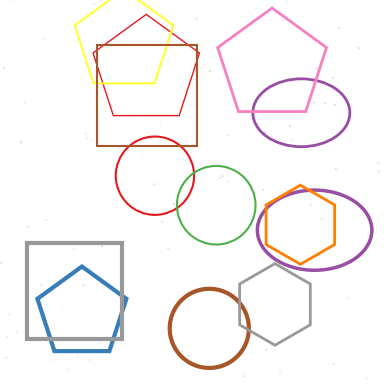[{"shape": "pentagon", "thickness": 1, "radius": 0.73, "center": [0.38, 0.817]}, {"shape": "circle", "thickness": 1.5, "radius": 0.51, "center": [0.402, 0.544]}, {"shape": "pentagon", "thickness": 3, "radius": 0.61, "center": [0.213, 0.186]}, {"shape": "circle", "thickness": 1.5, "radius": 0.51, "center": [0.562, 0.467]}, {"shape": "oval", "thickness": 2, "radius": 0.63, "center": [0.783, 0.707]}, {"shape": "oval", "thickness": 2.5, "radius": 0.74, "center": [0.817, 0.402]}, {"shape": "hexagon", "thickness": 2, "radius": 0.51, "center": [0.78, 0.416]}, {"shape": "pentagon", "thickness": 1.5, "radius": 0.67, "center": [0.322, 0.892]}, {"shape": "square", "thickness": 1.5, "radius": 0.65, "center": [0.381, 0.752]}, {"shape": "circle", "thickness": 3, "radius": 0.51, "center": [0.544, 0.147]}, {"shape": "pentagon", "thickness": 2, "radius": 0.74, "center": [0.707, 0.83]}, {"shape": "square", "thickness": 3, "radius": 0.62, "center": [0.193, 0.244]}, {"shape": "hexagon", "thickness": 2, "radius": 0.53, "center": [0.714, 0.209]}]